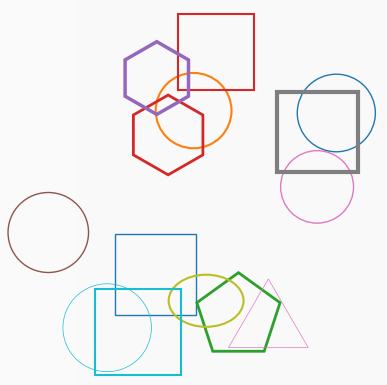[{"shape": "circle", "thickness": 1, "radius": 0.5, "center": [0.868, 0.707]}, {"shape": "square", "thickness": 1, "radius": 0.52, "center": [0.402, 0.287]}, {"shape": "circle", "thickness": 1.5, "radius": 0.49, "center": [0.5, 0.713]}, {"shape": "pentagon", "thickness": 2, "radius": 0.56, "center": [0.615, 0.179]}, {"shape": "square", "thickness": 1.5, "radius": 0.49, "center": [0.557, 0.864]}, {"shape": "hexagon", "thickness": 2, "radius": 0.52, "center": [0.434, 0.649]}, {"shape": "hexagon", "thickness": 2.5, "radius": 0.47, "center": [0.405, 0.797]}, {"shape": "circle", "thickness": 1, "radius": 0.52, "center": [0.125, 0.396]}, {"shape": "circle", "thickness": 1, "radius": 0.47, "center": [0.818, 0.515]}, {"shape": "triangle", "thickness": 0.5, "radius": 0.59, "center": [0.693, 0.157]}, {"shape": "square", "thickness": 3, "radius": 0.52, "center": [0.82, 0.656]}, {"shape": "oval", "thickness": 1.5, "radius": 0.48, "center": [0.532, 0.219]}, {"shape": "square", "thickness": 1.5, "radius": 0.56, "center": [0.356, 0.138]}, {"shape": "circle", "thickness": 0.5, "radius": 0.57, "center": [0.277, 0.149]}]